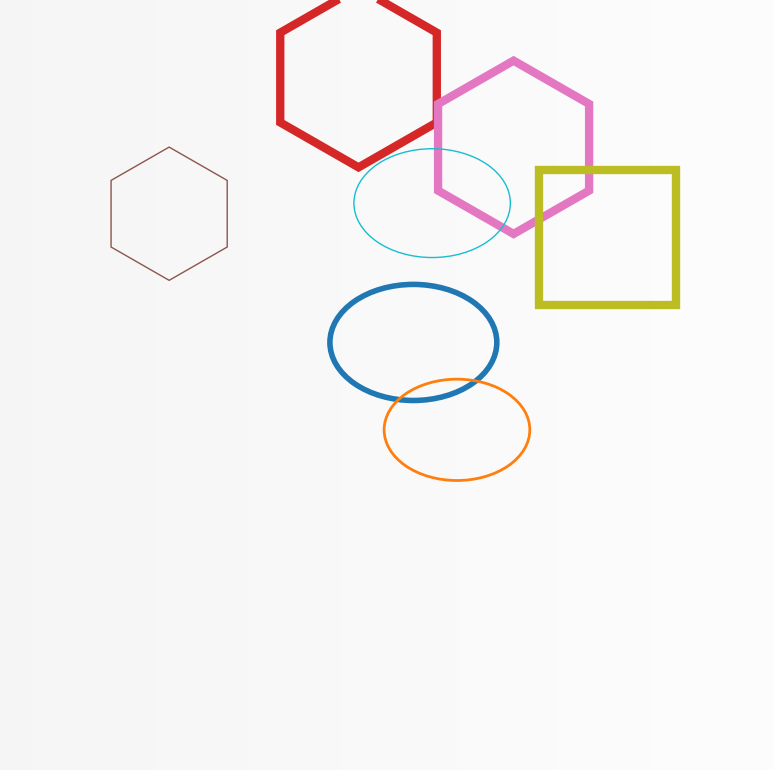[{"shape": "oval", "thickness": 2, "radius": 0.54, "center": [0.533, 0.555]}, {"shape": "oval", "thickness": 1, "radius": 0.47, "center": [0.59, 0.442]}, {"shape": "hexagon", "thickness": 3, "radius": 0.58, "center": [0.463, 0.899]}, {"shape": "hexagon", "thickness": 0.5, "radius": 0.43, "center": [0.218, 0.722]}, {"shape": "hexagon", "thickness": 3, "radius": 0.56, "center": [0.663, 0.809]}, {"shape": "square", "thickness": 3, "radius": 0.44, "center": [0.784, 0.691]}, {"shape": "oval", "thickness": 0.5, "radius": 0.5, "center": [0.558, 0.736]}]